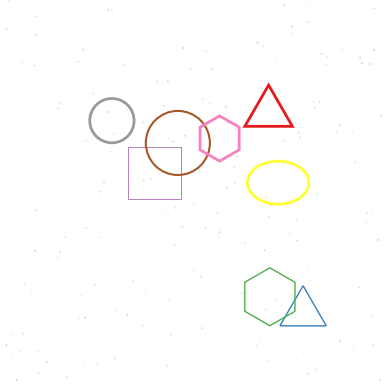[{"shape": "triangle", "thickness": 2, "radius": 0.36, "center": [0.698, 0.708]}, {"shape": "triangle", "thickness": 1, "radius": 0.35, "center": [0.787, 0.188]}, {"shape": "hexagon", "thickness": 1, "radius": 0.38, "center": [0.701, 0.229]}, {"shape": "square", "thickness": 0.5, "radius": 0.34, "center": [0.402, 0.551]}, {"shape": "oval", "thickness": 2, "radius": 0.4, "center": [0.722, 0.526]}, {"shape": "circle", "thickness": 1.5, "radius": 0.42, "center": [0.462, 0.629]}, {"shape": "hexagon", "thickness": 2, "radius": 0.29, "center": [0.57, 0.64]}, {"shape": "circle", "thickness": 2, "radius": 0.29, "center": [0.291, 0.687]}]